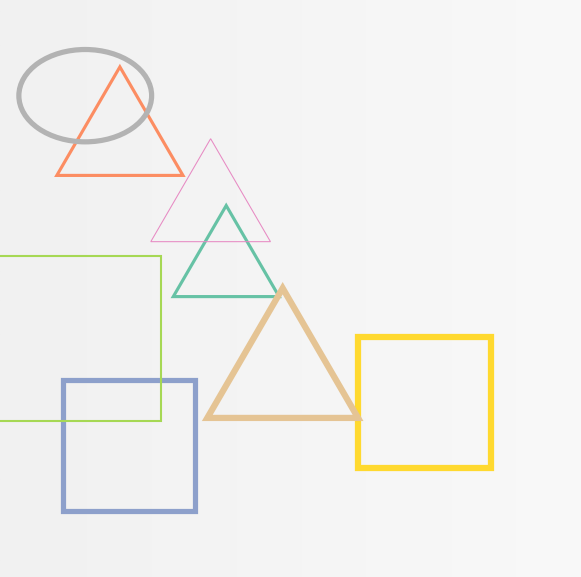[{"shape": "triangle", "thickness": 1.5, "radius": 0.53, "center": [0.389, 0.538]}, {"shape": "triangle", "thickness": 1.5, "radius": 0.63, "center": [0.206, 0.758]}, {"shape": "square", "thickness": 2.5, "radius": 0.57, "center": [0.221, 0.227]}, {"shape": "triangle", "thickness": 0.5, "radius": 0.59, "center": [0.362, 0.64]}, {"shape": "square", "thickness": 1, "radius": 0.71, "center": [0.135, 0.414]}, {"shape": "square", "thickness": 3, "radius": 0.57, "center": [0.731, 0.302]}, {"shape": "triangle", "thickness": 3, "radius": 0.75, "center": [0.486, 0.35]}, {"shape": "oval", "thickness": 2.5, "radius": 0.57, "center": [0.147, 0.833]}]